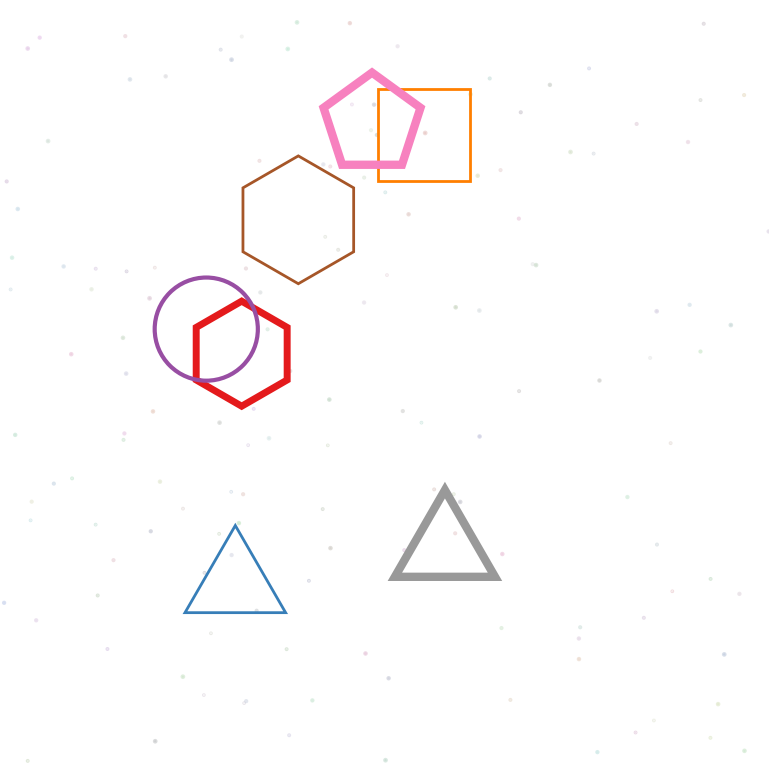[{"shape": "hexagon", "thickness": 2.5, "radius": 0.34, "center": [0.314, 0.541]}, {"shape": "triangle", "thickness": 1, "radius": 0.38, "center": [0.306, 0.242]}, {"shape": "circle", "thickness": 1.5, "radius": 0.33, "center": [0.268, 0.573]}, {"shape": "square", "thickness": 1, "radius": 0.3, "center": [0.551, 0.825]}, {"shape": "hexagon", "thickness": 1, "radius": 0.42, "center": [0.387, 0.715]}, {"shape": "pentagon", "thickness": 3, "radius": 0.33, "center": [0.483, 0.84]}, {"shape": "triangle", "thickness": 3, "radius": 0.38, "center": [0.578, 0.288]}]